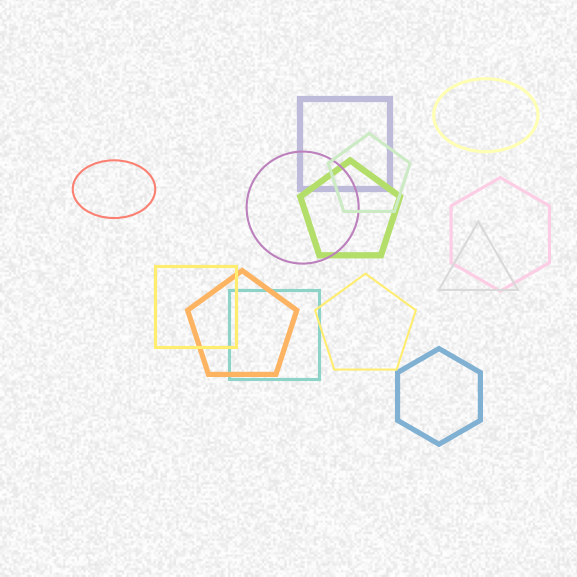[{"shape": "square", "thickness": 1.5, "radius": 0.39, "center": [0.474, 0.42]}, {"shape": "oval", "thickness": 1.5, "radius": 0.45, "center": [0.841, 0.8]}, {"shape": "square", "thickness": 3, "radius": 0.39, "center": [0.598, 0.75]}, {"shape": "oval", "thickness": 1, "radius": 0.36, "center": [0.197, 0.672]}, {"shape": "hexagon", "thickness": 2.5, "radius": 0.41, "center": [0.76, 0.313]}, {"shape": "pentagon", "thickness": 2.5, "radius": 0.5, "center": [0.419, 0.431]}, {"shape": "pentagon", "thickness": 3, "radius": 0.45, "center": [0.606, 0.631]}, {"shape": "hexagon", "thickness": 1.5, "radius": 0.49, "center": [0.866, 0.593]}, {"shape": "triangle", "thickness": 1, "radius": 0.4, "center": [0.828, 0.537]}, {"shape": "circle", "thickness": 1, "radius": 0.48, "center": [0.524, 0.64]}, {"shape": "pentagon", "thickness": 1.5, "radius": 0.37, "center": [0.639, 0.693]}, {"shape": "pentagon", "thickness": 1, "radius": 0.46, "center": [0.633, 0.433]}, {"shape": "square", "thickness": 1.5, "radius": 0.35, "center": [0.338, 0.468]}]